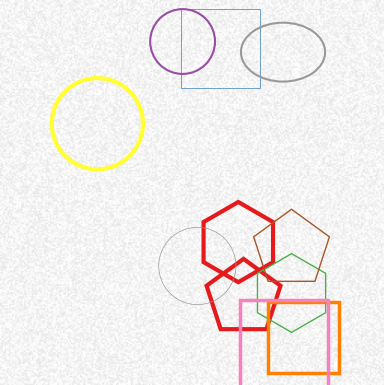[{"shape": "hexagon", "thickness": 3, "radius": 0.52, "center": [0.619, 0.371]}, {"shape": "pentagon", "thickness": 3, "radius": 0.5, "center": [0.633, 0.227]}, {"shape": "square", "thickness": 0.5, "radius": 0.51, "center": [0.572, 0.875]}, {"shape": "hexagon", "thickness": 1, "radius": 0.51, "center": [0.757, 0.239]}, {"shape": "circle", "thickness": 1.5, "radius": 0.42, "center": [0.474, 0.892]}, {"shape": "square", "thickness": 2.5, "radius": 0.46, "center": [0.788, 0.124]}, {"shape": "circle", "thickness": 3, "radius": 0.59, "center": [0.253, 0.679]}, {"shape": "pentagon", "thickness": 1, "radius": 0.52, "center": [0.757, 0.353]}, {"shape": "square", "thickness": 2.5, "radius": 0.58, "center": [0.738, 0.106]}, {"shape": "circle", "thickness": 0.5, "radius": 0.5, "center": [0.513, 0.309]}, {"shape": "oval", "thickness": 1.5, "radius": 0.55, "center": [0.735, 0.865]}]